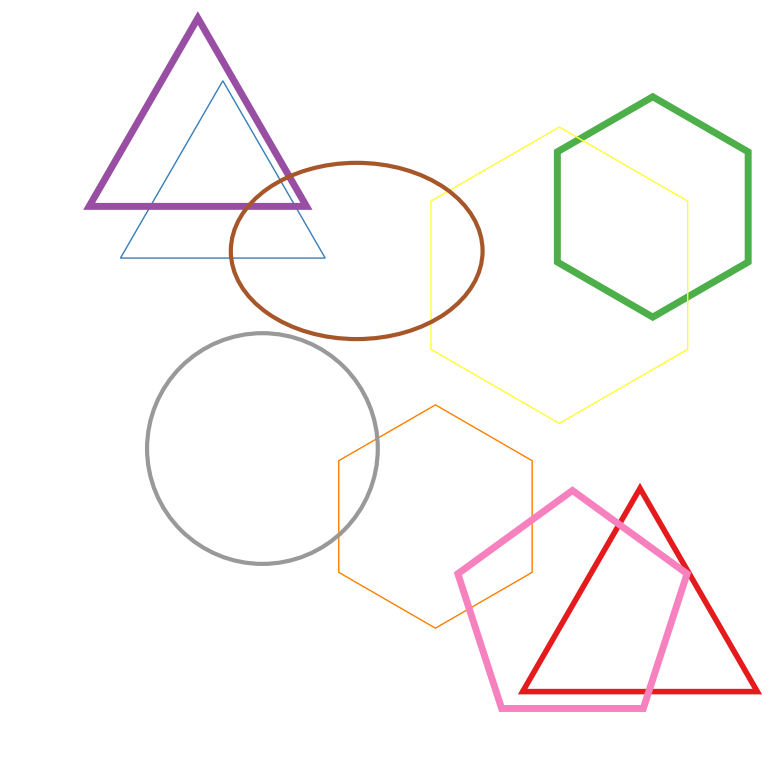[{"shape": "triangle", "thickness": 2, "radius": 0.88, "center": [0.831, 0.19]}, {"shape": "triangle", "thickness": 0.5, "radius": 0.77, "center": [0.289, 0.742]}, {"shape": "hexagon", "thickness": 2.5, "radius": 0.72, "center": [0.848, 0.731]}, {"shape": "triangle", "thickness": 2.5, "radius": 0.81, "center": [0.257, 0.813]}, {"shape": "hexagon", "thickness": 0.5, "radius": 0.73, "center": [0.566, 0.329]}, {"shape": "hexagon", "thickness": 0.5, "radius": 0.96, "center": [0.726, 0.643]}, {"shape": "oval", "thickness": 1.5, "radius": 0.82, "center": [0.463, 0.674]}, {"shape": "pentagon", "thickness": 2.5, "radius": 0.78, "center": [0.743, 0.207]}, {"shape": "circle", "thickness": 1.5, "radius": 0.75, "center": [0.341, 0.417]}]